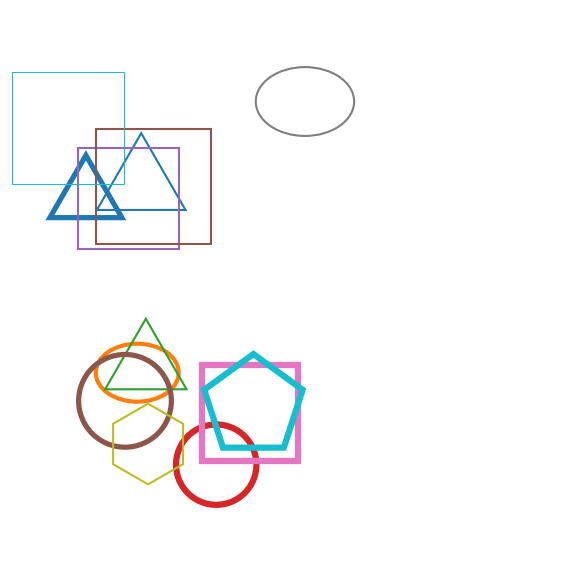[{"shape": "triangle", "thickness": 2.5, "radius": 0.36, "center": [0.149, 0.658]}, {"shape": "triangle", "thickness": 1, "radius": 0.44, "center": [0.245, 0.68]}, {"shape": "oval", "thickness": 2, "radius": 0.36, "center": [0.238, 0.354]}, {"shape": "triangle", "thickness": 1, "radius": 0.41, "center": [0.253, 0.366]}, {"shape": "circle", "thickness": 3, "radius": 0.35, "center": [0.374, 0.195]}, {"shape": "square", "thickness": 1, "radius": 0.44, "center": [0.223, 0.655]}, {"shape": "circle", "thickness": 2.5, "radius": 0.4, "center": [0.216, 0.305]}, {"shape": "square", "thickness": 1, "radius": 0.5, "center": [0.266, 0.676]}, {"shape": "square", "thickness": 3, "radius": 0.42, "center": [0.433, 0.284]}, {"shape": "oval", "thickness": 1, "radius": 0.43, "center": [0.528, 0.823]}, {"shape": "hexagon", "thickness": 1, "radius": 0.35, "center": [0.256, 0.23]}, {"shape": "square", "thickness": 0.5, "radius": 0.48, "center": [0.118, 0.777]}, {"shape": "pentagon", "thickness": 3, "radius": 0.45, "center": [0.439, 0.296]}]